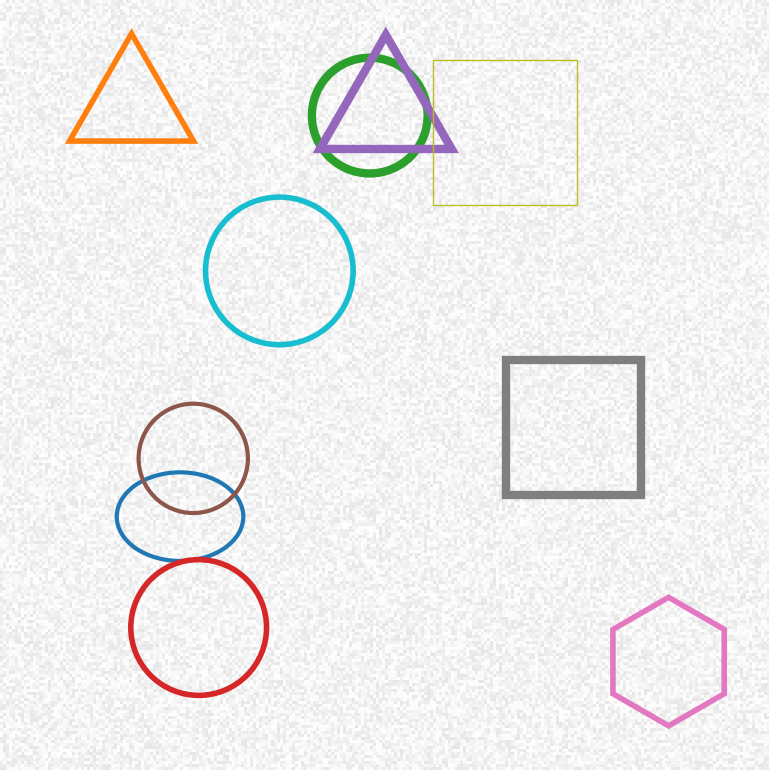[{"shape": "oval", "thickness": 1.5, "radius": 0.41, "center": [0.234, 0.329]}, {"shape": "triangle", "thickness": 2, "radius": 0.47, "center": [0.171, 0.863]}, {"shape": "circle", "thickness": 3, "radius": 0.38, "center": [0.48, 0.85]}, {"shape": "circle", "thickness": 2, "radius": 0.44, "center": [0.258, 0.185]}, {"shape": "triangle", "thickness": 3, "radius": 0.49, "center": [0.501, 0.856]}, {"shape": "circle", "thickness": 1.5, "radius": 0.35, "center": [0.251, 0.405]}, {"shape": "hexagon", "thickness": 2, "radius": 0.42, "center": [0.868, 0.141]}, {"shape": "square", "thickness": 3, "radius": 0.44, "center": [0.745, 0.445]}, {"shape": "square", "thickness": 0.5, "radius": 0.47, "center": [0.656, 0.828]}, {"shape": "circle", "thickness": 2, "radius": 0.48, "center": [0.363, 0.648]}]